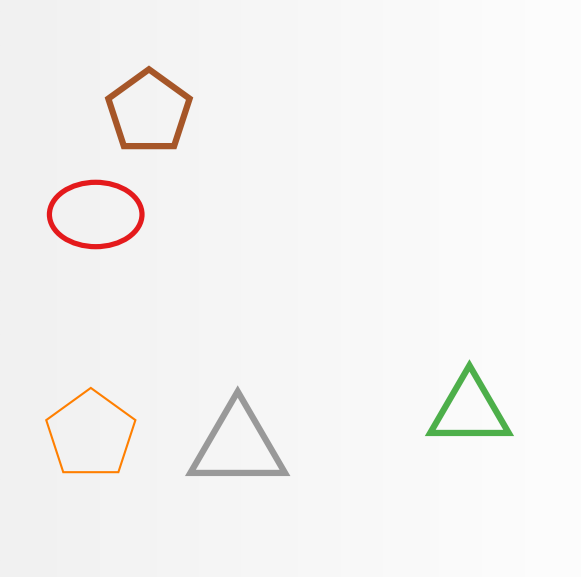[{"shape": "oval", "thickness": 2.5, "radius": 0.4, "center": [0.165, 0.628]}, {"shape": "triangle", "thickness": 3, "radius": 0.39, "center": [0.808, 0.288]}, {"shape": "pentagon", "thickness": 1, "radius": 0.4, "center": [0.156, 0.247]}, {"shape": "pentagon", "thickness": 3, "radius": 0.37, "center": [0.256, 0.806]}, {"shape": "triangle", "thickness": 3, "radius": 0.47, "center": [0.409, 0.227]}]